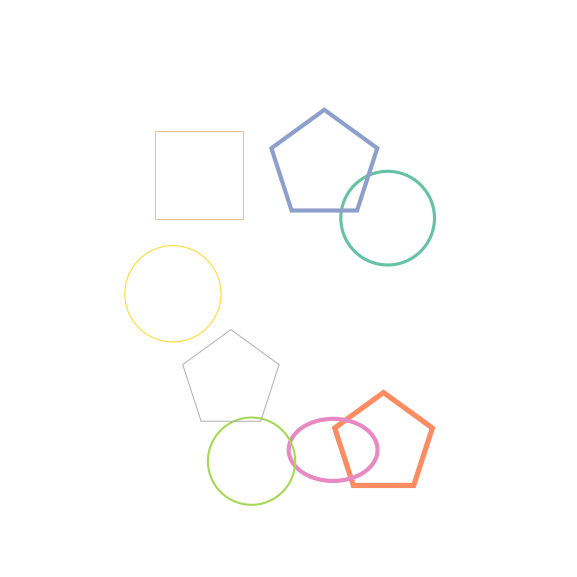[{"shape": "circle", "thickness": 1.5, "radius": 0.41, "center": [0.671, 0.621]}, {"shape": "pentagon", "thickness": 2.5, "radius": 0.44, "center": [0.664, 0.231]}, {"shape": "pentagon", "thickness": 2, "radius": 0.48, "center": [0.562, 0.713]}, {"shape": "oval", "thickness": 2, "radius": 0.38, "center": [0.577, 0.22]}, {"shape": "circle", "thickness": 1, "radius": 0.38, "center": [0.436, 0.201]}, {"shape": "circle", "thickness": 0.5, "radius": 0.42, "center": [0.299, 0.49]}, {"shape": "square", "thickness": 0.5, "radius": 0.38, "center": [0.345, 0.696]}, {"shape": "pentagon", "thickness": 0.5, "radius": 0.44, "center": [0.4, 0.341]}]